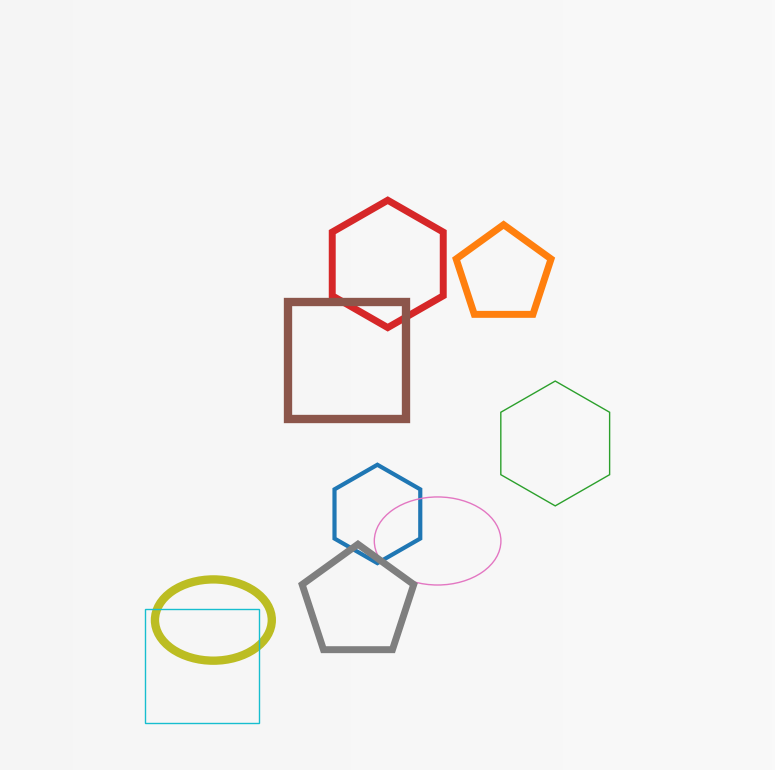[{"shape": "hexagon", "thickness": 1.5, "radius": 0.32, "center": [0.487, 0.333]}, {"shape": "pentagon", "thickness": 2.5, "radius": 0.32, "center": [0.65, 0.644]}, {"shape": "hexagon", "thickness": 0.5, "radius": 0.41, "center": [0.716, 0.424]}, {"shape": "hexagon", "thickness": 2.5, "radius": 0.41, "center": [0.5, 0.657]}, {"shape": "square", "thickness": 3, "radius": 0.38, "center": [0.448, 0.532]}, {"shape": "oval", "thickness": 0.5, "radius": 0.41, "center": [0.565, 0.297]}, {"shape": "pentagon", "thickness": 2.5, "radius": 0.38, "center": [0.462, 0.217]}, {"shape": "oval", "thickness": 3, "radius": 0.38, "center": [0.275, 0.195]}, {"shape": "square", "thickness": 0.5, "radius": 0.37, "center": [0.261, 0.135]}]